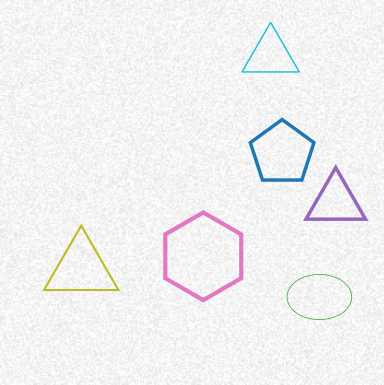[{"shape": "pentagon", "thickness": 2.5, "radius": 0.43, "center": [0.733, 0.603]}, {"shape": "oval", "thickness": 0.5, "radius": 0.42, "center": [0.83, 0.229]}, {"shape": "triangle", "thickness": 2.5, "radius": 0.45, "center": [0.872, 0.475]}, {"shape": "hexagon", "thickness": 3, "radius": 0.57, "center": [0.528, 0.334]}, {"shape": "triangle", "thickness": 1.5, "radius": 0.56, "center": [0.211, 0.302]}, {"shape": "triangle", "thickness": 1, "radius": 0.43, "center": [0.703, 0.856]}]